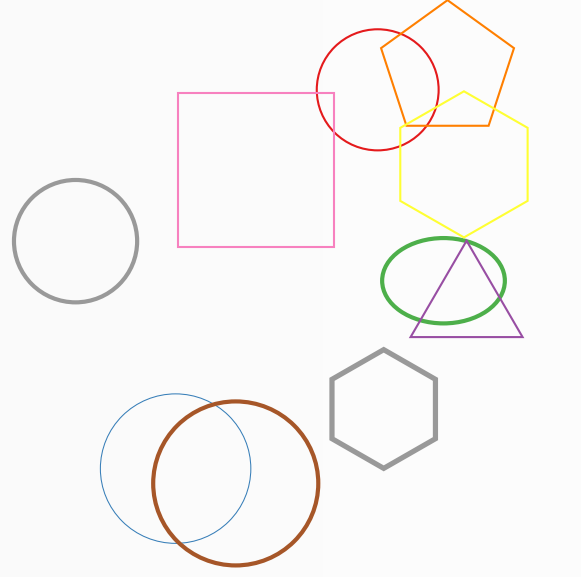[{"shape": "circle", "thickness": 1, "radius": 0.52, "center": [0.65, 0.844]}, {"shape": "circle", "thickness": 0.5, "radius": 0.65, "center": [0.302, 0.188]}, {"shape": "oval", "thickness": 2, "radius": 0.53, "center": [0.763, 0.513]}, {"shape": "triangle", "thickness": 1, "radius": 0.56, "center": [0.803, 0.471]}, {"shape": "pentagon", "thickness": 1, "radius": 0.6, "center": [0.77, 0.879]}, {"shape": "hexagon", "thickness": 1, "radius": 0.63, "center": [0.798, 0.715]}, {"shape": "circle", "thickness": 2, "radius": 0.71, "center": [0.406, 0.162]}, {"shape": "square", "thickness": 1, "radius": 0.67, "center": [0.44, 0.705]}, {"shape": "circle", "thickness": 2, "radius": 0.53, "center": [0.13, 0.582]}, {"shape": "hexagon", "thickness": 2.5, "radius": 0.51, "center": [0.66, 0.291]}]